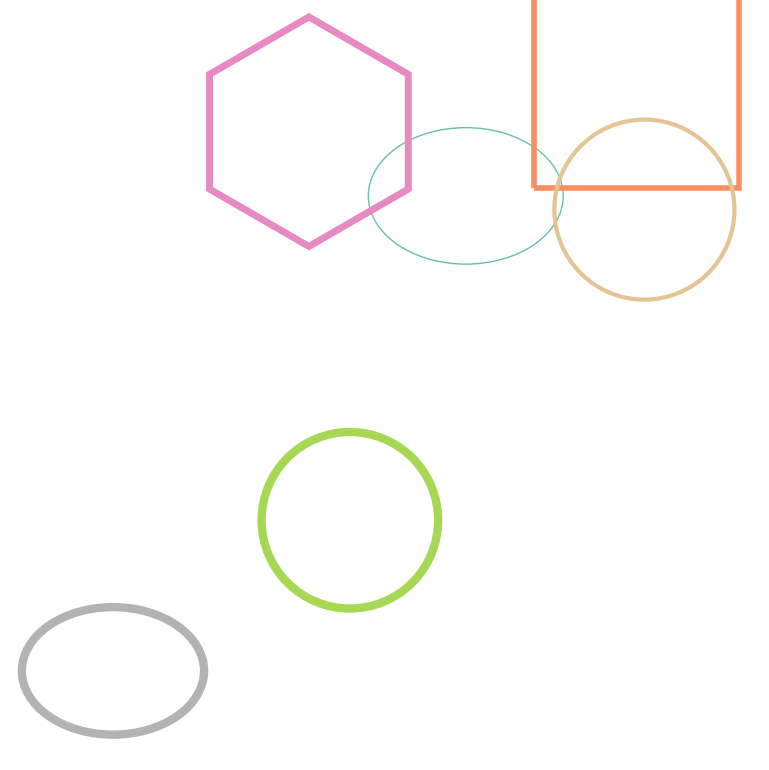[{"shape": "oval", "thickness": 0.5, "radius": 0.63, "center": [0.605, 0.746]}, {"shape": "square", "thickness": 2, "radius": 0.67, "center": [0.827, 0.889]}, {"shape": "hexagon", "thickness": 2.5, "radius": 0.75, "center": [0.401, 0.829]}, {"shape": "circle", "thickness": 3, "radius": 0.57, "center": [0.454, 0.324]}, {"shape": "circle", "thickness": 1.5, "radius": 0.58, "center": [0.837, 0.728]}, {"shape": "oval", "thickness": 3, "radius": 0.59, "center": [0.147, 0.129]}]